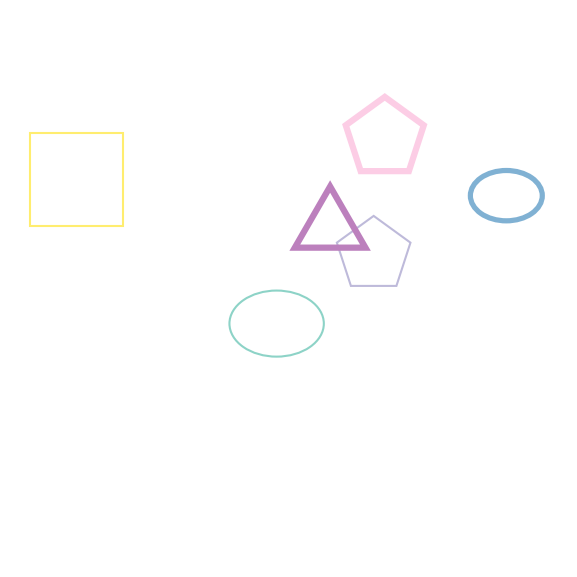[{"shape": "oval", "thickness": 1, "radius": 0.41, "center": [0.479, 0.439]}, {"shape": "pentagon", "thickness": 1, "radius": 0.34, "center": [0.647, 0.558]}, {"shape": "oval", "thickness": 2.5, "radius": 0.31, "center": [0.877, 0.66]}, {"shape": "pentagon", "thickness": 3, "radius": 0.36, "center": [0.666, 0.76]}, {"shape": "triangle", "thickness": 3, "radius": 0.35, "center": [0.572, 0.606]}, {"shape": "square", "thickness": 1, "radius": 0.4, "center": [0.132, 0.688]}]